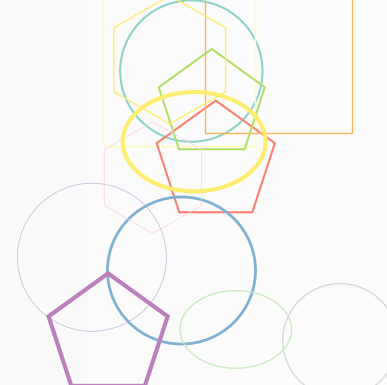[{"shape": "circle", "thickness": 1.5, "radius": 0.92, "center": [0.494, 0.815]}, {"shape": "square", "thickness": 1, "radius": 0.98, "center": [0.462, 0.815]}, {"shape": "circle", "thickness": 0.5, "radius": 0.96, "center": [0.237, 0.332]}, {"shape": "pentagon", "thickness": 1.5, "radius": 0.8, "center": [0.557, 0.578]}, {"shape": "circle", "thickness": 2, "radius": 0.96, "center": [0.468, 0.297]}, {"shape": "square", "thickness": 1, "radius": 0.95, "center": [0.719, 0.846]}, {"shape": "pentagon", "thickness": 1.5, "radius": 0.72, "center": [0.547, 0.729]}, {"shape": "hexagon", "thickness": 0.5, "radius": 0.73, "center": [0.394, 0.539]}, {"shape": "circle", "thickness": 1, "radius": 0.74, "center": [0.878, 0.115]}, {"shape": "pentagon", "thickness": 3, "radius": 0.81, "center": [0.279, 0.128]}, {"shape": "oval", "thickness": 1, "radius": 0.72, "center": [0.609, 0.144]}, {"shape": "hexagon", "thickness": 1, "radius": 0.83, "center": [0.438, 0.845]}, {"shape": "oval", "thickness": 3, "radius": 0.92, "center": [0.501, 0.632]}]